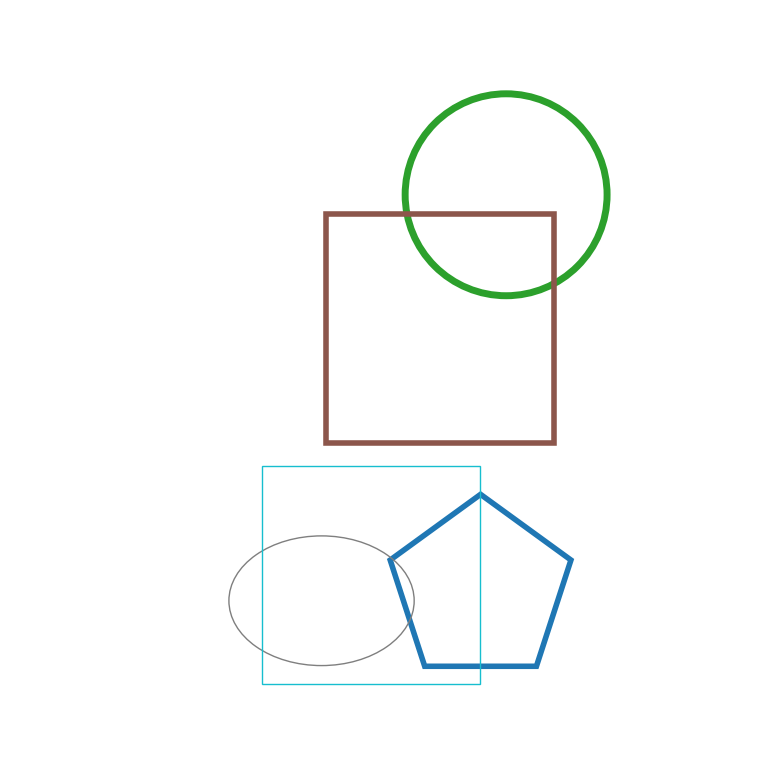[{"shape": "pentagon", "thickness": 2, "radius": 0.62, "center": [0.624, 0.235]}, {"shape": "circle", "thickness": 2.5, "radius": 0.66, "center": [0.657, 0.747]}, {"shape": "square", "thickness": 2, "radius": 0.74, "center": [0.572, 0.573]}, {"shape": "oval", "thickness": 0.5, "radius": 0.6, "center": [0.418, 0.22]}, {"shape": "square", "thickness": 0.5, "radius": 0.71, "center": [0.481, 0.253]}]